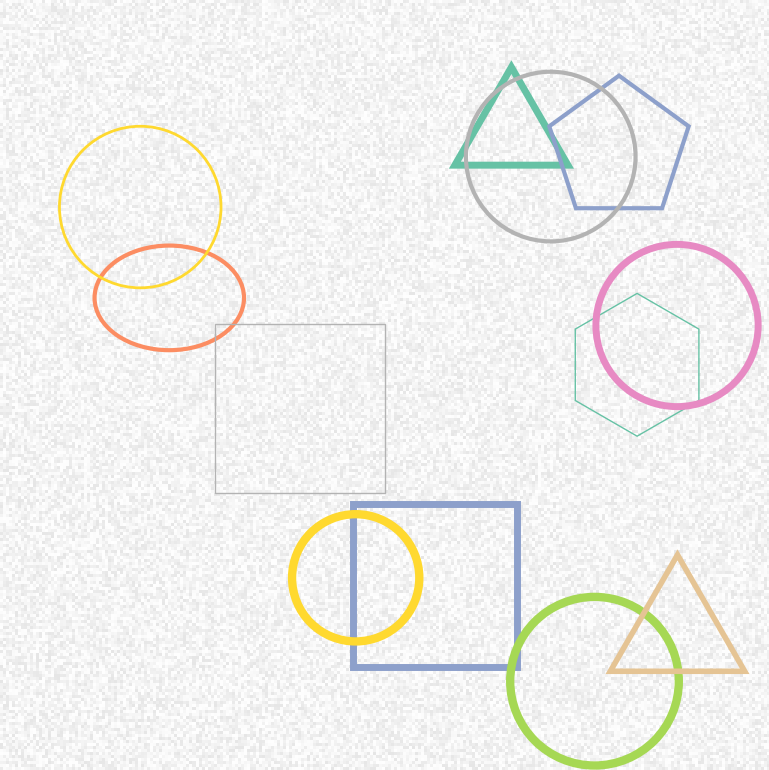[{"shape": "triangle", "thickness": 2.5, "radius": 0.42, "center": [0.664, 0.828]}, {"shape": "hexagon", "thickness": 0.5, "radius": 0.46, "center": [0.827, 0.526]}, {"shape": "oval", "thickness": 1.5, "radius": 0.49, "center": [0.22, 0.613]}, {"shape": "square", "thickness": 2.5, "radius": 0.53, "center": [0.565, 0.24]}, {"shape": "pentagon", "thickness": 1.5, "radius": 0.48, "center": [0.804, 0.807]}, {"shape": "circle", "thickness": 2.5, "radius": 0.53, "center": [0.879, 0.577]}, {"shape": "circle", "thickness": 3, "radius": 0.55, "center": [0.772, 0.115]}, {"shape": "circle", "thickness": 1, "radius": 0.52, "center": [0.182, 0.731]}, {"shape": "circle", "thickness": 3, "radius": 0.41, "center": [0.462, 0.25]}, {"shape": "triangle", "thickness": 2, "radius": 0.5, "center": [0.88, 0.179]}, {"shape": "square", "thickness": 0.5, "radius": 0.55, "center": [0.39, 0.47]}, {"shape": "circle", "thickness": 1.5, "radius": 0.55, "center": [0.715, 0.797]}]